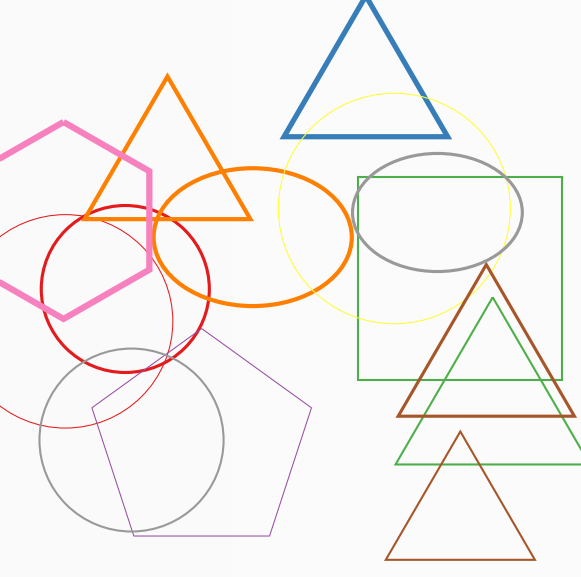[{"shape": "circle", "thickness": 0.5, "radius": 0.92, "center": [0.113, 0.443]}, {"shape": "circle", "thickness": 1.5, "radius": 0.72, "center": [0.216, 0.499]}, {"shape": "triangle", "thickness": 2.5, "radius": 0.81, "center": [0.629, 0.844]}, {"shape": "square", "thickness": 1, "radius": 0.88, "center": [0.792, 0.517]}, {"shape": "triangle", "thickness": 1, "radius": 0.97, "center": [0.848, 0.291]}, {"shape": "pentagon", "thickness": 0.5, "radius": 0.99, "center": [0.347, 0.232]}, {"shape": "oval", "thickness": 2, "radius": 0.85, "center": [0.435, 0.588]}, {"shape": "triangle", "thickness": 2, "radius": 0.82, "center": [0.288, 0.702]}, {"shape": "circle", "thickness": 0.5, "radius": 1.0, "center": [0.678, 0.638]}, {"shape": "triangle", "thickness": 1, "radius": 0.74, "center": [0.792, 0.104]}, {"shape": "triangle", "thickness": 1.5, "radius": 0.88, "center": [0.837, 0.366]}, {"shape": "hexagon", "thickness": 3, "radius": 0.85, "center": [0.109, 0.617]}, {"shape": "oval", "thickness": 1.5, "radius": 0.73, "center": [0.753, 0.631]}, {"shape": "circle", "thickness": 1, "radius": 0.79, "center": [0.226, 0.237]}]